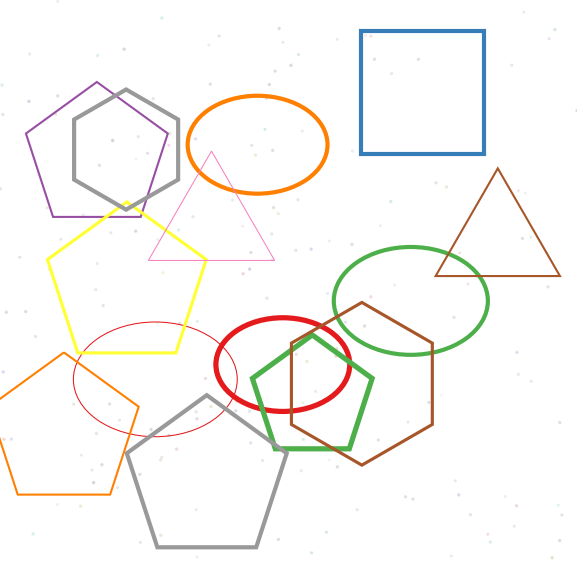[{"shape": "oval", "thickness": 0.5, "radius": 0.71, "center": [0.269, 0.342]}, {"shape": "oval", "thickness": 2.5, "radius": 0.58, "center": [0.49, 0.368]}, {"shape": "square", "thickness": 2, "radius": 0.54, "center": [0.732, 0.839]}, {"shape": "oval", "thickness": 2, "radius": 0.67, "center": [0.711, 0.478]}, {"shape": "pentagon", "thickness": 2.5, "radius": 0.55, "center": [0.541, 0.31]}, {"shape": "pentagon", "thickness": 1, "radius": 0.65, "center": [0.168, 0.728]}, {"shape": "pentagon", "thickness": 1, "radius": 0.68, "center": [0.111, 0.253]}, {"shape": "oval", "thickness": 2, "radius": 0.61, "center": [0.446, 0.749]}, {"shape": "pentagon", "thickness": 1.5, "radius": 0.72, "center": [0.22, 0.505]}, {"shape": "hexagon", "thickness": 1.5, "radius": 0.7, "center": [0.627, 0.335]}, {"shape": "triangle", "thickness": 1, "radius": 0.62, "center": [0.862, 0.583]}, {"shape": "triangle", "thickness": 0.5, "radius": 0.63, "center": [0.366, 0.611]}, {"shape": "hexagon", "thickness": 2, "radius": 0.52, "center": [0.218, 0.74]}, {"shape": "pentagon", "thickness": 2, "radius": 0.73, "center": [0.358, 0.169]}]